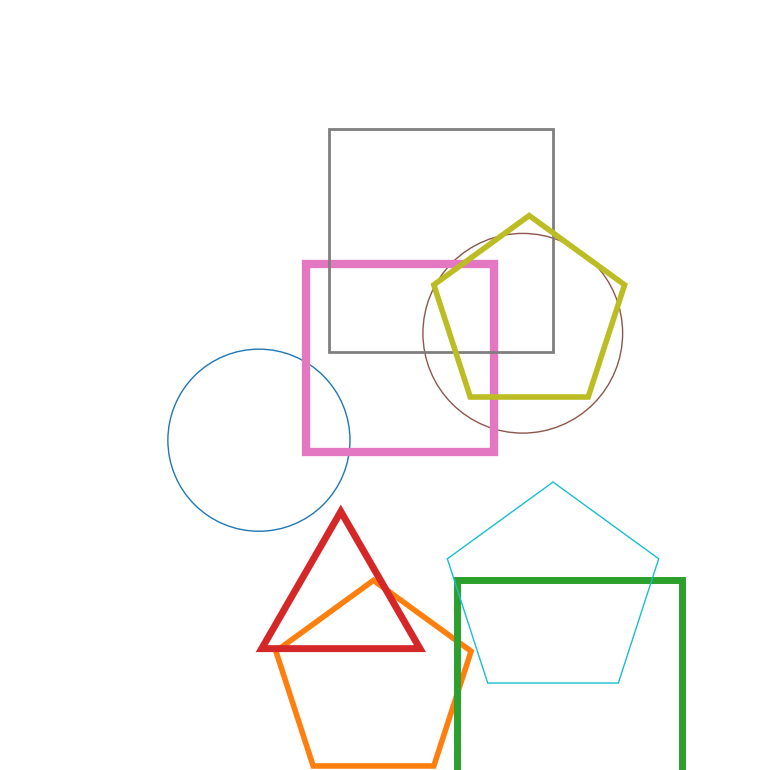[{"shape": "circle", "thickness": 0.5, "radius": 0.59, "center": [0.336, 0.428]}, {"shape": "pentagon", "thickness": 2, "radius": 0.67, "center": [0.485, 0.113]}, {"shape": "square", "thickness": 2.5, "radius": 0.73, "center": [0.74, 0.101]}, {"shape": "triangle", "thickness": 2.5, "radius": 0.59, "center": [0.443, 0.217]}, {"shape": "circle", "thickness": 0.5, "radius": 0.65, "center": [0.679, 0.567]}, {"shape": "square", "thickness": 3, "radius": 0.61, "center": [0.519, 0.535]}, {"shape": "square", "thickness": 1, "radius": 0.73, "center": [0.573, 0.688]}, {"shape": "pentagon", "thickness": 2, "radius": 0.65, "center": [0.687, 0.59]}, {"shape": "pentagon", "thickness": 0.5, "radius": 0.72, "center": [0.718, 0.23]}]